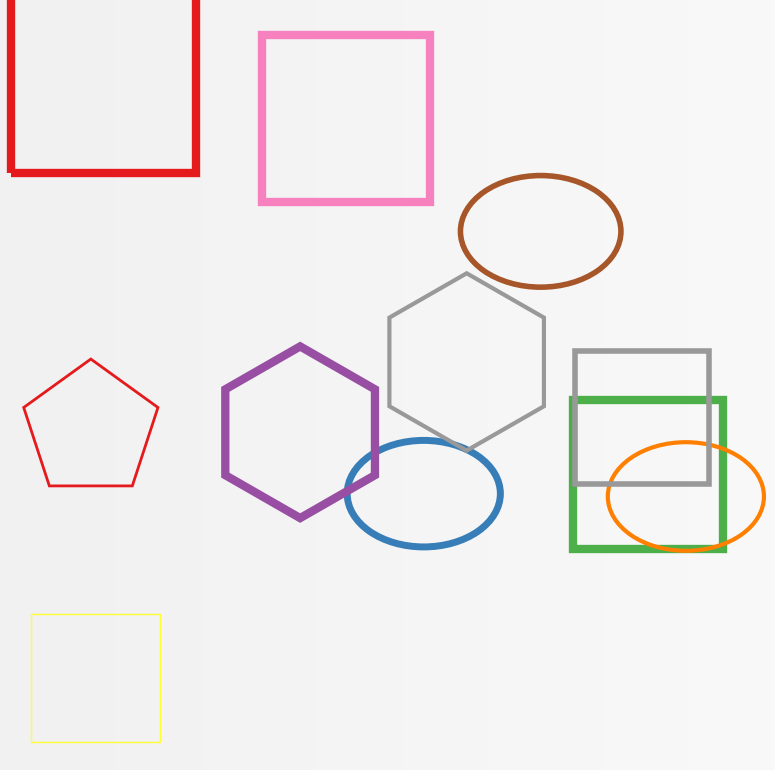[{"shape": "pentagon", "thickness": 1, "radius": 0.46, "center": [0.117, 0.443]}, {"shape": "square", "thickness": 3, "radius": 0.6, "center": [0.134, 0.895]}, {"shape": "oval", "thickness": 2.5, "radius": 0.49, "center": [0.547, 0.359]}, {"shape": "square", "thickness": 3, "radius": 0.48, "center": [0.836, 0.383]}, {"shape": "hexagon", "thickness": 3, "radius": 0.56, "center": [0.387, 0.439]}, {"shape": "oval", "thickness": 1.5, "radius": 0.5, "center": [0.885, 0.355]}, {"shape": "square", "thickness": 0.5, "radius": 0.42, "center": [0.123, 0.119]}, {"shape": "oval", "thickness": 2, "radius": 0.52, "center": [0.698, 0.7]}, {"shape": "square", "thickness": 3, "radius": 0.54, "center": [0.447, 0.846]}, {"shape": "hexagon", "thickness": 1.5, "radius": 0.58, "center": [0.602, 0.53]}, {"shape": "square", "thickness": 2, "radius": 0.43, "center": [0.828, 0.457]}]